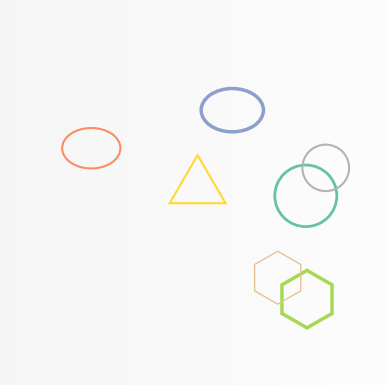[{"shape": "circle", "thickness": 2, "radius": 0.4, "center": [0.789, 0.491]}, {"shape": "oval", "thickness": 1.5, "radius": 0.38, "center": [0.236, 0.615]}, {"shape": "oval", "thickness": 2.5, "radius": 0.4, "center": [0.599, 0.714]}, {"shape": "hexagon", "thickness": 2.5, "radius": 0.37, "center": [0.792, 0.223]}, {"shape": "triangle", "thickness": 1.5, "radius": 0.42, "center": [0.51, 0.514]}, {"shape": "hexagon", "thickness": 1, "radius": 0.34, "center": [0.717, 0.279]}, {"shape": "circle", "thickness": 1.5, "radius": 0.3, "center": [0.841, 0.564]}]